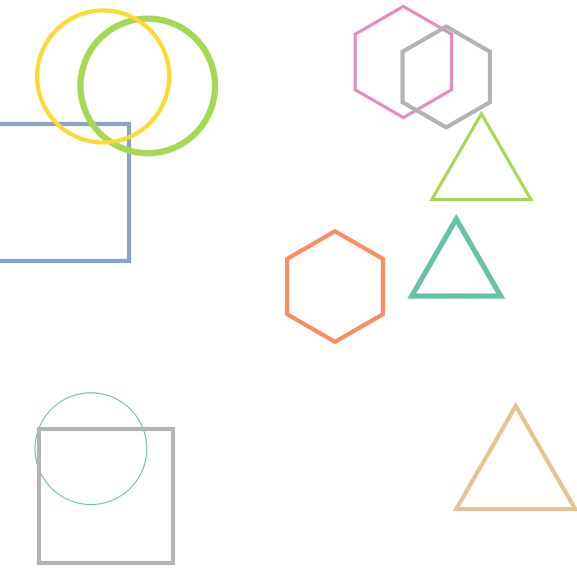[{"shape": "circle", "thickness": 0.5, "radius": 0.48, "center": [0.157, 0.222]}, {"shape": "triangle", "thickness": 2.5, "radius": 0.44, "center": [0.79, 0.531]}, {"shape": "hexagon", "thickness": 2, "radius": 0.48, "center": [0.58, 0.503]}, {"shape": "square", "thickness": 2, "radius": 0.59, "center": [0.104, 0.666]}, {"shape": "hexagon", "thickness": 1.5, "radius": 0.48, "center": [0.699, 0.892]}, {"shape": "circle", "thickness": 3, "radius": 0.58, "center": [0.256, 0.85]}, {"shape": "triangle", "thickness": 1.5, "radius": 0.49, "center": [0.834, 0.703]}, {"shape": "circle", "thickness": 2, "radius": 0.57, "center": [0.179, 0.867]}, {"shape": "triangle", "thickness": 2, "radius": 0.59, "center": [0.893, 0.177]}, {"shape": "square", "thickness": 2, "radius": 0.58, "center": [0.184, 0.14]}, {"shape": "hexagon", "thickness": 2, "radius": 0.44, "center": [0.773, 0.866]}]